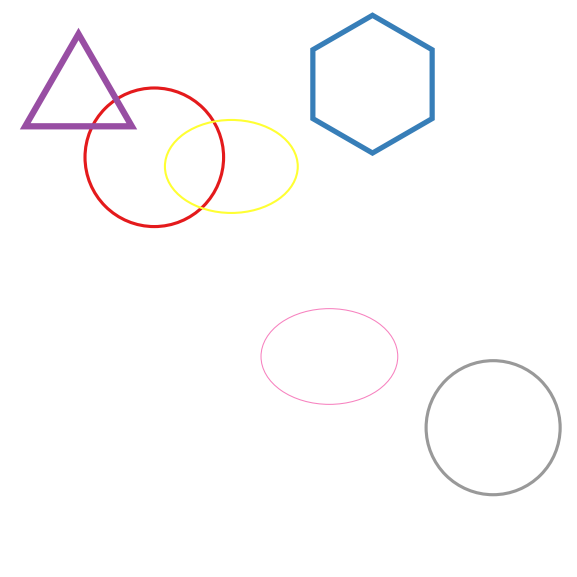[{"shape": "circle", "thickness": 1.5, "radius": 0.6, "center": [0.267, 0.727]}, {"shape": "hexagon", "thickness": 2.5, "radius": 0.6, "center": [0.645, 0.853]}, {"shape": "triangle", "thickness": 3, "radius": 0.53, "center": [0.136, 0.834]}, {"shape": "oval", "thickness": 1, "radius": 0.58, "center": [0.401, 0.711]}, {"shape": "oval", "thickness": 0.5, "radius": 0.59, "center": [0.57, 0.382]}, {"shape": "circle", "thickness": 1.5, "radius": 0.58, "center": [0.854, 0.259]}]